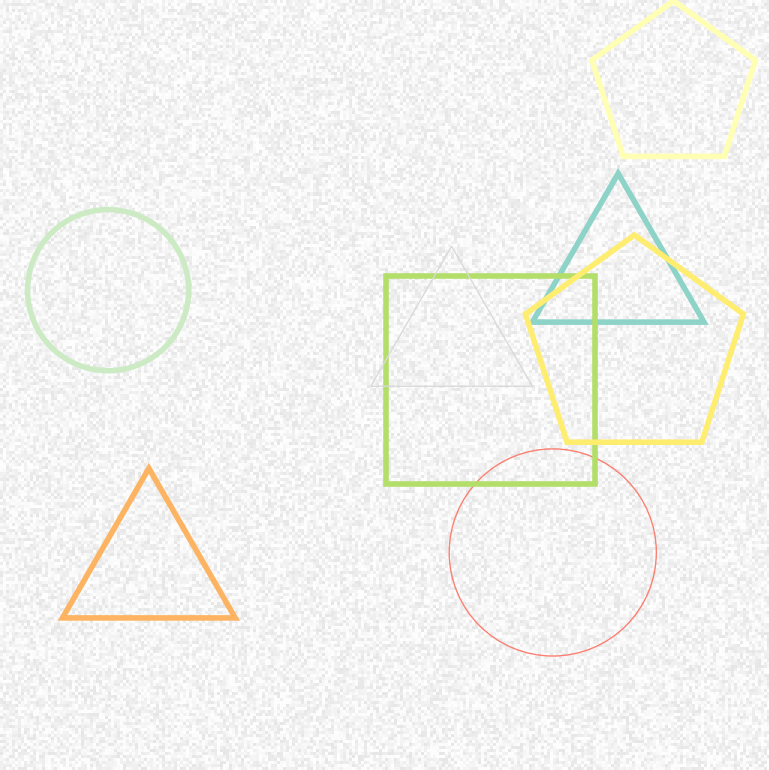[{"shape": "triangle", "thickness": 2, "radius": 0.64, "center": [0.803, 0.646]}, {"shape": "pentagon", "thickness": 2, "radius": 0.56, "center": [0.875, 0.887]}, {"shape": "circle", "thickness": 0.5, "radius": 0.67, "center": [0.718, 0.283]}, {"shape": "triangle", "thickness": 2, "radius": 0.65, "center": [0.193, 0.262]}, {"shape": "square", "thickness": 2, "radius": 0.68, "center": [0.637, 0.507]}, {"shape": "triangle", "thickness": 0.5, "radius": 0.61, "center": [0.586, 0.559]}, {"shape": "circle", "thickness": 2, "radius": 0.52, "center": [0.14, 0.623]}, {"shape": "pentagon", "thickness": 2, "radius": 0.74, "center": [0.824, 0.546]}]